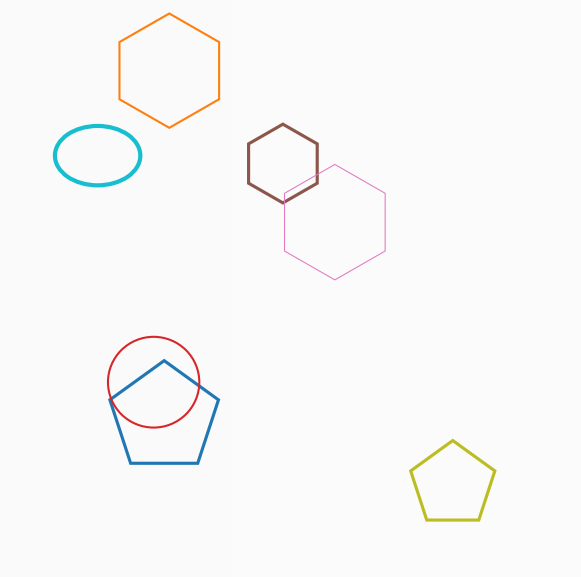[{"shape": "pentagon", "thickness": 1.5, "radius": 0.49, "center": [0.282, 0.276]}, {"shape": "hexagon", "thickness": 1, "radius": 0.49, "center": [0.291, 0.877]}, {"shape": "circle", "thickness": 1, "radius": 0.39, "center": [0.264, 0.337]}, {"shape": "hexagon", "thickness": 1.5, "radius": 0.34, "center": [0.487, 0.716]}, {"shape": "hexagon", "thickness": 0.5, "radius": 0.5, "center": [0.576, 0.614]}, {"shape": "pentagon", "thickness": 1.5, "radius": 0.38, "center": [0.779, 0.16]}, {"shape": "oval", "thickness": 2, "radius": 0.37, "center": [0.168, 0.73]}]